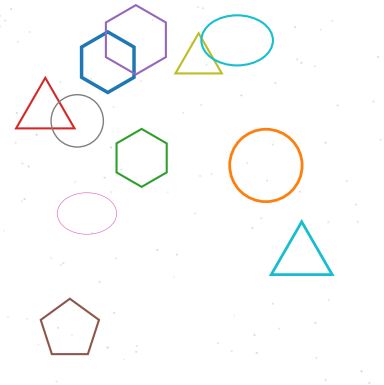[{"shape": "hexagon", "thickness": 2.5, "radius": 0.39, "center": [0.28, 0.838]}, {"shape": "circle", "thickness": 2, "radius": 0.47, "center": [0.691, 0.57]}, {"shape": "hexagon", "thickness": 1.5, "radius": 0.38, "center": [0.368, 0.59]}, {"shape": "triangle", "thickness": 1.5, "radius": 0.44, "center": [0.118, 0.71]}, {"shape": "hexagon", "thickness": 1.5, "radius": 0.45, "center": [0.353, 0.897]}, {"shape": "pentagon", "thickness": 1.5, "radius": 0.4, "center": [0.181, 0.145]}, {"shape": "oval", "thickness": 0.5, "radius": 0.39, "center": [0.226, 0.445]}, {"shape": "circle", "thickness": 1, "radius": 0.34, "center": [0.201, 0.686]}, {"shape": "triangle", "thickness": 1.5, "radius": 0.35, "center": [0.516, 0.844]}, {"shape": "oval", "thickness": 1.5, "radius": 0.46, "center": [0.616, 0.895]}, {"shape": "triangle", "thickness": 2, "radius": 0.46, "center": [0.784, 0.332]}]